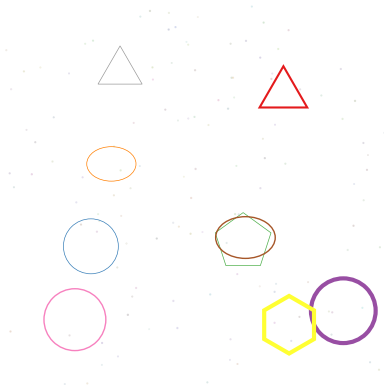[{"shape": "triangle", "thickness": 1.5, "radius": 0.36, "center": [0.736, 0.757]}, {"shape": "circle", "thickness": 0.5, "radius": 0.36, "center": [0.236, 0.36]}, {"shape": "pentagon", "thickness": 0.5, "radius": 0.38, "center": [0.632, 0.372]}, {"shape": "circle", "thickness": 3, "radius": 0.42, "center": [0.892, 0.193]}, {"shape": "oval", "thickness": 0.5, "radius": 0.32, "center": [0.289, 0.574]}, {"shape": "hexagon", "thickness": 3, "radius": 0.37, "center": [0.751, 0.157]}, {"shape": "oval", "thickness": 1, "radius": 0.39, "center": [0.638, 0.383]}, {"shape": "circle", "thickness": 1, "radius": 0.4, "center": [0.195, 0.17]}, {"shape": "triangle", "thickness": 0.5, "radius": 0.33, "center": [0.312, 0.815]}]